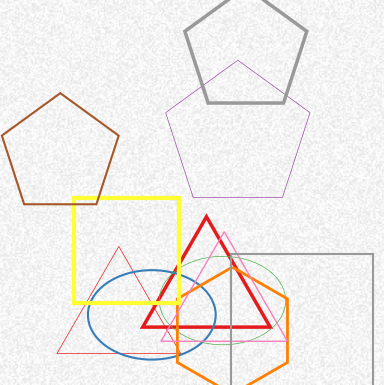[{"shape": "triangle", "thickness": 0.5, "radius": 0.93, "center": [0.309, 0.174]}, {"shape": "triangle", "thickness": 2.5, "radius": 0.96, "center": [0.536, 0.246]}, {"shape": "oval", "thickness": 1.5, "radius": 0.83, "center": [0.394, 0.182]}, {"shape": "oval", "thickness": 0.5, "radius": 0.82, "center": [0.578, 0.219]}, {"shape": "pentagon", "thickness": 0.5, "radius": 0.99, "center": [0.618, 0.646]}, {"shape": "hexagon", "thickness": 2, "radius": 0.83, "center": [0.604, 0.141]}, {"shape": "square", "thickness": 3, "radius": 0.68, "center": [0.329, 0.348]}, {"shape": "pentagon", "thickness": 1.5, "radius": 0.8, "center": [0.157, 0.598]}, {"shape": "triangle", "thickness": 1, "radius": 0.95, "center": [0.582, 0.208]}, {"shape": "square", "thickness": 1.5, "radius": 0.92, "center": [0.785, 0.156]}, {"shape": "pentagon", "thickness": 2.5, "radius": 0.83, "center": [0.639, 0.867]}]